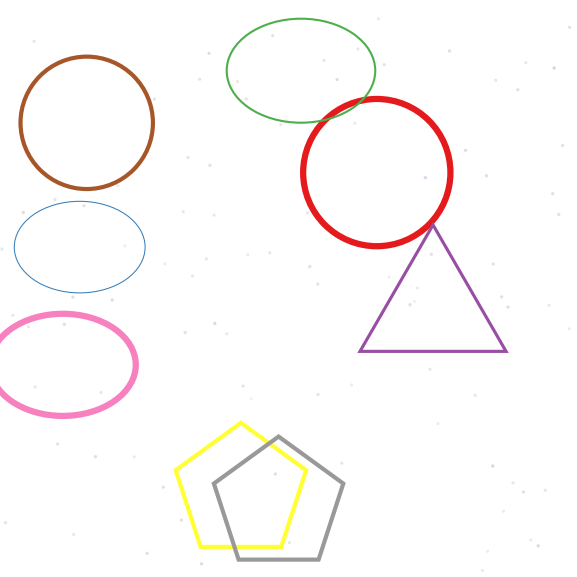[{"shape": "circle", "thickness": 3, "radius": 0.64, "center": [0.652, 0.7]}, {"shape": "oval", "thickness": 0.5, "radius": 0.57, "center": [0.138, 0.571]}, {"shape": "oval", "thickness": 1, "radius": 0.64, "center": [0.521, 0.877]}, {"shape": "triangle", "thickness": 1.5, "radius": 0.73, "center": [0.75, 0.464]}, {"shape": "pentagon", "thickness": 2, "radius": 0.59, "center": [0.417, 0.148]}, {"shape": "circle", "thickness": 2, "radius": 0.57, "center": [0.15, 0.786]}, {"shape": "oval", "thickness": 3, "radius": 0.63, "center": [0.109, 0.367]}, {"shape": "pentagon", "thickness": 2, "radius": 0.59, "center": [0.482, 0.125]}]